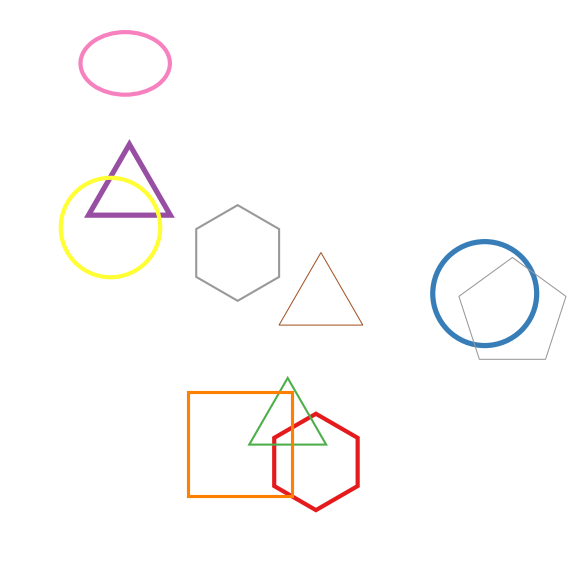[{"shape": "hexagon", "thickness": 2, "radius": 0.42, "center": [0.547, 0.199]}, {"shape": "circle", "thickness": 2.5, "radius": 0.45, "center": [0.839, 0.491]}, {"shape": "triangle", "thickness": 1, "radius": 0.38, "center": [0.498, 0.268]}, {"shape": "triangle", "thickness": 2.5, "radius": 0.41, "center": [0.224, 0.667]}, {"shape": "square", "thickness": 1.5, "radius": 0.45, "center": [0.415, 0.23]}, {"shape": "circle", "thickness": 2, "radius": 0.43, "center": [0.191, 0.605]}, {"shape": "triangle", "thickness": 0.5, "radius": 0.42, "center": [0.556, 0.478]}, {"shape": "oval", "thickness": 2, "radius": 0.39, "center": [0.217, 0.889]}, {"shape": "pentagon", "thickness": 0.5, "radius": 0.49, "center": [0.887, 0.456]}, {"shape": "hexagon", "thickness": 1, "radius": 0.41, "center": [0.412, 0.561]}]